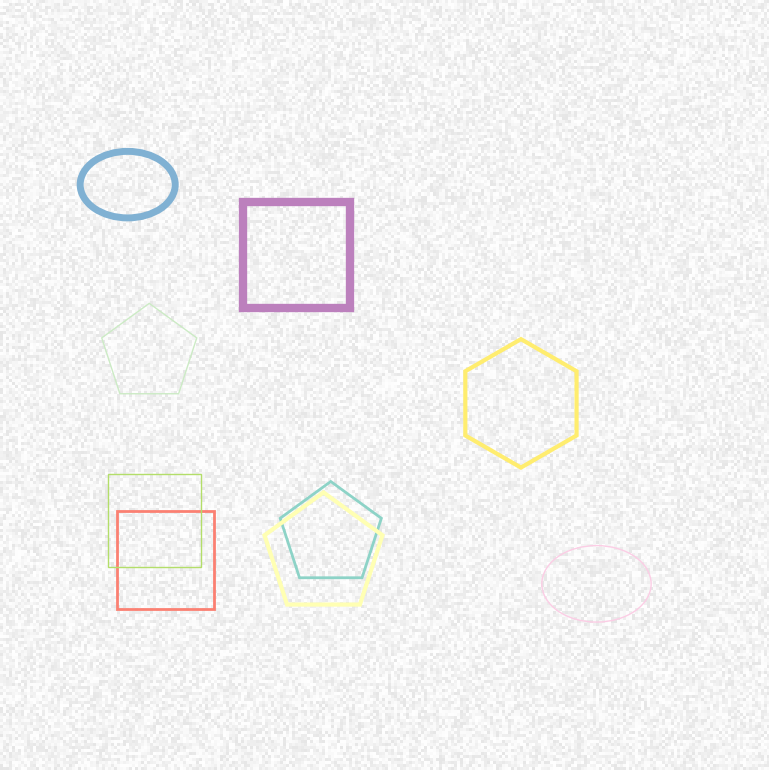[{"shape": "pentagon", "thickness": 1, "radius": 0.35, "center": [0.43, 0.306]}, {"shape": "pentagon", "thickness": 1.5, "radius": 0.4, "center": [0.42, 0.28]}, {"shape": "square", "thickness": 1, "radius": 0.32, "center": [0.215, 0.273]}, {"shape": "oval", "thickness": 2.5, "radius": 0.31, "center": [0.166, 0.76]}, {"shape": "square", "thickness": 0.5, "radius": 0.3, "center": [0.2, 0.324]}, {"shape": "oval", "thickness": 0.5, "radius": 0.35, "center": [0.775, 0.242]}, {"shape": "square", "thickness": 3, "radius": 0.34, "center": [0.385, 0.669]}, {"shape": "pentagon", "thickness": 0.5, "radius": 0.32, "center": [0.194, 0.541]}, {"shape": "hexagon", "thickness": 1.5, "radius": 0.42, "center": [0.677, 0.476]}]